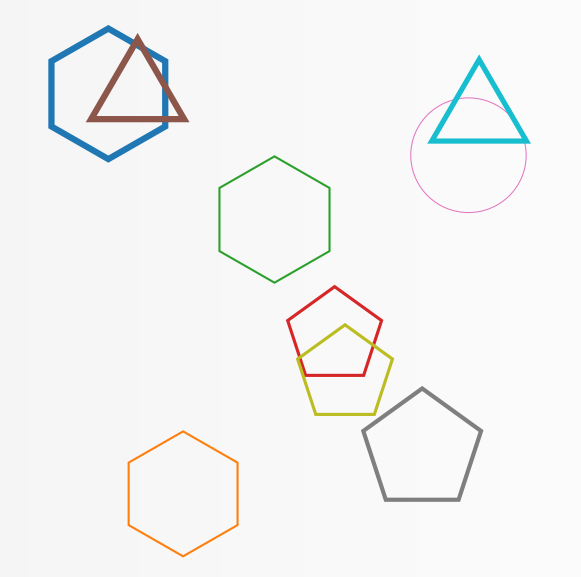[{"shape": "hexagon", "thickness": 3, "radius": 0.57, "center": [0.186, 0.837]}, {"shape": "hexagon", "thickness": 1, "radius": 0.54, "center": [0.315, 0.144]}, {"shape": "hexagon", "thickness": 1, "radius": 0.55, "center": [0.472, 0.619]}, {"shape": "pentagon", "thickness": 1.5, "radius": 0.42, "center": [0.576, 0.418]}, {"shape": "triangle", "thickness": 3, "radius": 0.46, "center": [0.237, 0.839]}, {"shape": "circle", "thickness": 0.5, "radius": 0.5, "center": [0.806, 0.73]}, {"shape": "pentagon", "thickness": 2, "radius": 0.53, "center": [0.726, 0.22]}, {"shape": "pentagon", "thickness": 1.5, "radius": 0.43, "center": [0.594, 0.351]}, {"shape": "triangle", "thickness": 2.5, "radius": 0.47, "center": [0.824, 0.802]}]